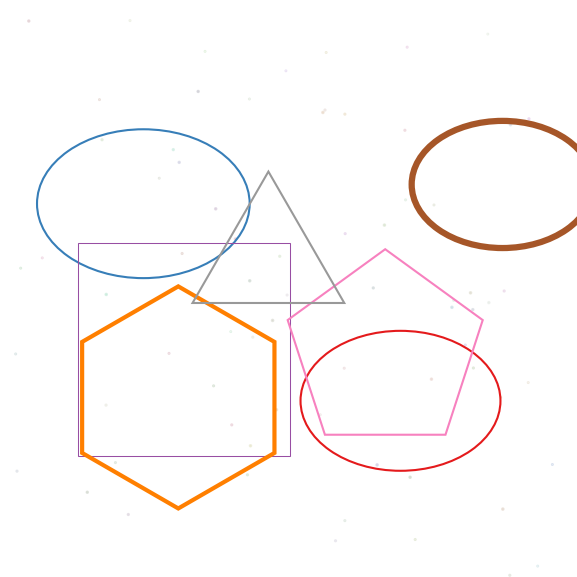[{"shape": "oval", "thickness": 1, "radius": 0.87, "center": [0.693, 0.305]}, {"shape": "oval", "thickness": 1, "radius": 0.92, "center": [0.248, 0.646]}, {"shape": "square", "thickness": 0.5, "radius": 0.92, "center": [0.319, 0.394]}, {"shape": "hexagon", "thickness": 2, "radius": 0.96, "center": [0.309, 0.311]}, {"shape": "oval", "thickness": 3, "radius": 0.79, "center": [0.87, 0.68]}, {"shape": "pentagon", "thickness": 1, "radius": 0.89, "center": [0.667, 0.39]}, {"shape": "triangle", "thickness": 1, "radius": 0.76, "center": [0.465, 0.55]}]